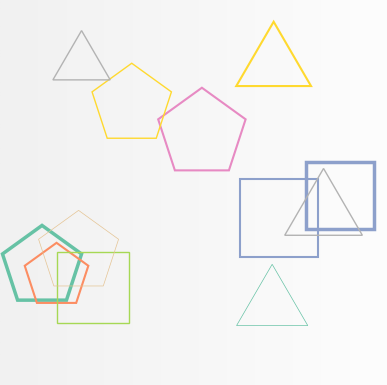[{"shape": "pentagon", "thickness": 2.5, "radius": 0.54, "center": [0.108, 0.307]}, {"shape": "triangle", "thickness": 0.5, "radius": 0.53, "center": [0.702, 0.207]}, {"shape": "pentagon", "thickness": 1.5, "radius": 0.43, "center": [0.146, 0.283]}, {"shape": "square", "thickness": 1.5, "radius": 0.5, "center": [0.721, 0.434]}, {"shape": "square", "thickness": 2.5, "radius": 0.44, "center": [0.878, 0.492]}, {"shape": "pentagon", "thickness": 1.5, "radius": 0.59, "center": [0.521, 0.653]}, {"shape": "square", "thickness": 1, "radius": 0.46, "center": [0.24, 0.254]}, {"shape": "pentagon", "thickness": 1, "radius": 0.54, "center": [0.34, 0.728]}, {"shape": "triangle", "thickness": 1.5, "radius": 0.56, "center": [0.706, 0.832]}, {"shape": "pentagon", "thickness": 0.5, "radius": 0.54, "center": [0.203, 0.345]}, {"shape": "triangle", "thickness": 1, "radius": 0.58, "center": [0.835, 0.447]}, {"shape": "triangle", "thickness": 1, "radius": 0.43, "center": [0.21, 0.835]}]